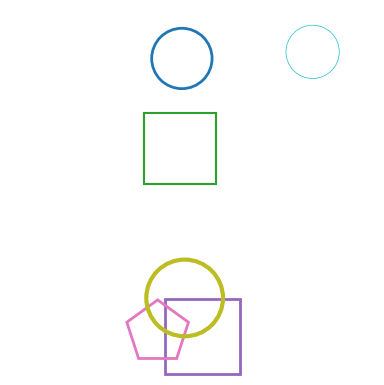[{"shape": "circle", "thickness": 2, "radius": 0.39, "center": [0.472, 0.848]}, {"shape": "square", "thickness": 1.5, "radius": 0.46, "center": [0.468, 0.614]}, {"shape": "square", "thickness": 2, "radius": 0.49, "center": [0.525, 0.126]}, {"shape": "pentagon", "thickness": 2, "radius": 0.42, "center": [0.409, 0.137]}, {"shape": "circle", "thickness": 3, "radius": 0.5, "center": [0.48, 0.226]}, {"shape": "circle", "thickness": 0.5, "radius": 0.35, "center": [0.812, 0.865]}]